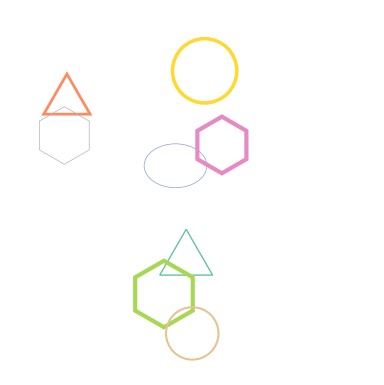[{"shape": "triangle", "thickness": 1, "radius": 0.4, "center": [0.484, 0.325]}, {"shape": "triangle", "thickness": 2, "radius": 0.35, "center": [0.174, 0.738]}, {"shape": "oval", "thickness": 0.5, "radius": 0.41, "center": [0.456, 0.569]}, {"shape": "hexagon", "thickness": 3, "radius": 0.37, "center": [0.576, 0.623]}, {"shape": "hexagon", "thickness": 3, "radius": 0.43, "center": [0.426, 0.236]}, {"shape": "circle", "thickness": 2.5, "radius": 0.42, "center": [0.532, 0.816]}, {"shape": "circle", "thickness": 1.5, "radius": 0.34, "center": [0.499, 0.134]}, {"shape": "hexagon", "thickness": 0.5, "radius": 0.37, "center": [0.167, 0.648]}]